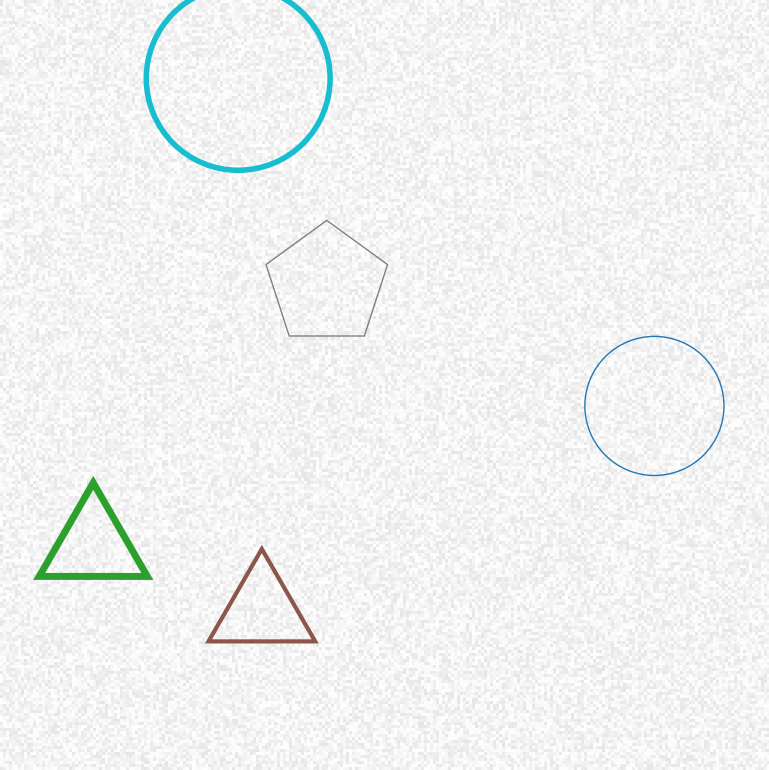[{"shape": "circle", "thickness": 0.5, "radius": 0.45, "center": [0.85, 0.473]}, {"shape": "triangle", "thickness": 2.5, "radius": 0.41, "center": [0.121, 0.292]}, {"shape": "triangle", "thickness": 1.5, "radius": 0.4, "center": [0.34, 0.207]}, {"shape": "pentagon", "thickness": 0.5, "radius": 0.41, "center": [0.424, 0.631]}, {"shape": "circle", "thickness": 2, "radius": 0.6, "center": [0.309, 0.898]}]